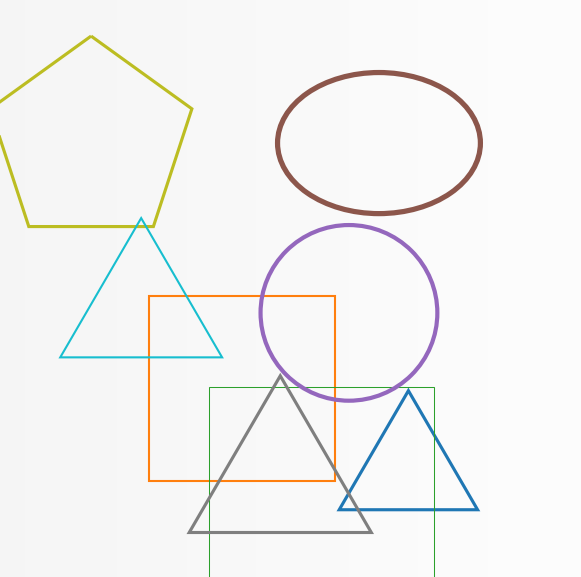[{"shape": "triangle", "thickness": 1.5, "radius": 0.69, "center": [0.703, 0.185]}, {"shape": "square", "thickness": 1, "radius": 0.8, "center": [0.417, 0.326]}, {"shape": "square", "thickness": 0.5, "radius": 0.97, "center": [0.553, 0.135]}, {"shape": "circle", "thickness": 2, "radius": 0.76, "center": [0.6, 0.457]}, {"shape": "oval", "thickness": 2.5, "radius": 0.87, "center": [0.652, 0.751]}, {"shape": "triangle", "thickness": 1.5, "radius": 0.9, "center": [0.482, 0.167]}, {"shape": "pentagon", "thickness": 1.5, "radius": 0.91, "center": [0.157, 0.754]}, {"shape": "triangle", "thickness": 1, "radius": 0.8, "center": [0.243, 0.461]}]